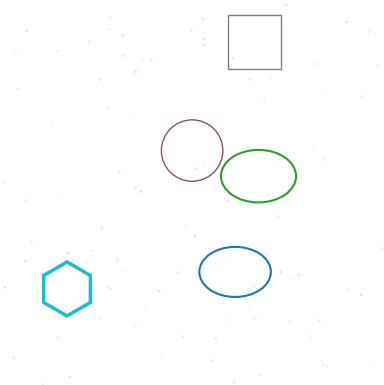[{"shape": "oval", "thickness": 1.5, "radius": 0.46, "center": [0.611, 0.294]}, {"shape": "oval", "thickness": 1.5, "radius": 0.49, "center": [0.671, 0.542]}, {"shape": "circle", "thickness": 1, "radius": 0.4, "center": [0.499, 0.609]}, {"shape": "square", "thickness": 1, "radius": 0.35, "center": [0.661, 0.891]}, {"shape": "hexagon", "thickness": 2.5, "radius": 0.35, "center": [0.174, 0.25]}]